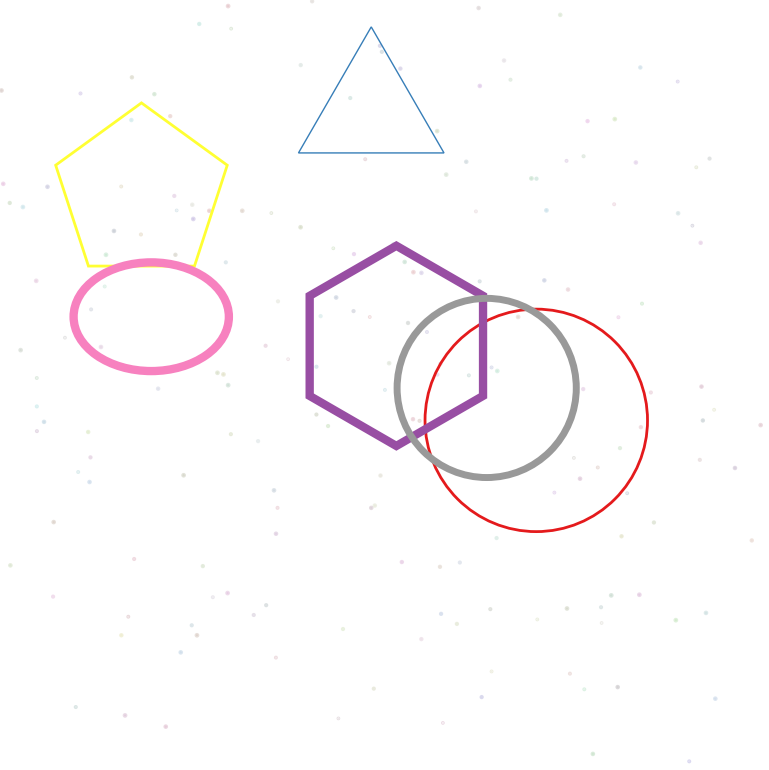[{"shape": "circle", "thickness": 1, "radius": 0.72, "center": [0.696, 0.454]}, {"shape": "triangle", "thickness": 0.5, "radius": 0.55, "center": [0.482, 0.856]}, {"shape": "hexagon", "thickness": 3, "radius": 0.65, "center": [0.515, 0.551]}, {"shape": "pentagon", "thickness": 1, "radius": 0.59, "center": [0.184, 0.749]}, {"shape": "oval", "thickness": 3, "radius": 0.5, "center": [0.196, 0.589]}, {"shape": "circle", "thickness": 2.5, "radius": 0.58, "center": [0.632, 0.496]}]